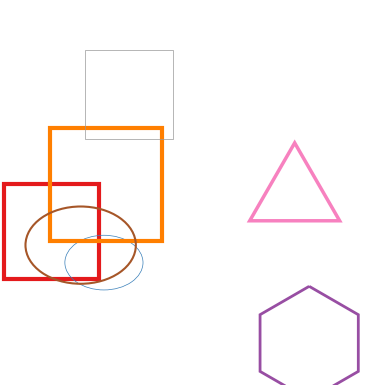[{"shape": "square", "thickness": 3, "radius": 0.62, "center": [0.133, 0.398]}, {"shape": "oval", "thickness": 0.5, "radius": 0.51, "center": [0.27, 0.318]}, {"shape": "hexagon", "thickness": 2, "radius": 0.74, "center": [0.803, 0.109]}, {"shape": "square", "thickness": 3, "radius": 0.73, "center": [0.276, 0.521]}, {"shape": "oval", "thickness": 1.5, "radius": 0.72, "center": [0.21, 0.363]}, {"shape": "triangle", "thickness": 2.5, "radius": 0.67, "center": [0.765, 0.494]}, {"shape": "square", "thickness": 0.5, "radius": 0.57, "center": [0.335, 0.755]}]